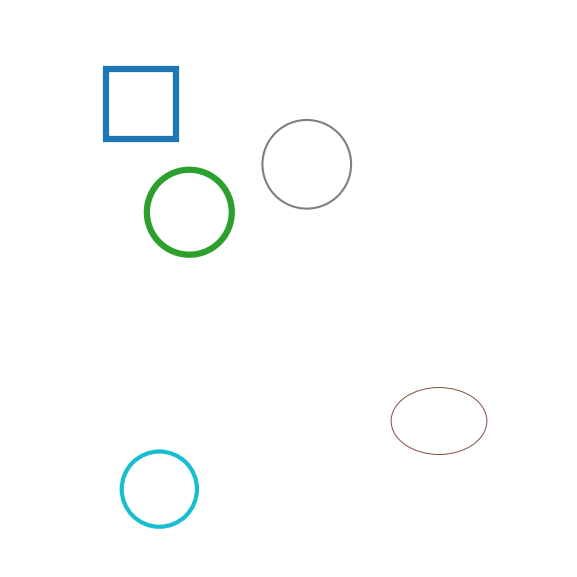[{"shape": "square", "thickness": 3, "radius": 0.3, "center": [0.244, 0.819]}, {"shape": "circle", "thickness": 3, "radius": 0.37, "center": [0.328, 0.632]}, {"shape": "oval", "thickness": 0.5, "radius": 0.41, "center": [0.76, 0.27]}, {"shape": "circle", "thickness": 1, "radius": 0.38, "center": [0.531, 0.715]}, {"shape": "circle", "thickness": 2, "radius": 0.33, "center": [0.276, 0.152]}]